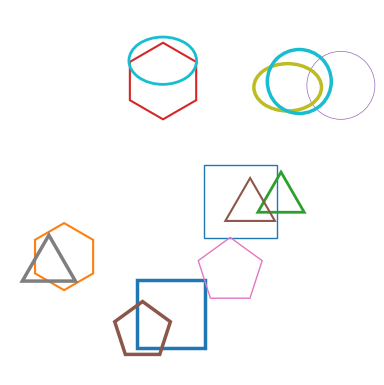[{"shape": "square", "thickness": 1, "radius": 0.47, "center": [0.624, 0.477]}, {"shape": "square", "thickness": 2.5, "radius": 0.44, "center": [0.444, 0.185]}, {"shape": "hexagon", "thickness": 1.5, "radius": 0.44, "center": [0.166, 0.333]}, {"shape": "triangle", "thickness": 2, "radius": 0.35, "center": [0.73, 0.483]}, {"shape": "hexagon", "thickness": 1.5, "radius": 0.5, "center": [0.423, 0.79]}, {"shape": "circle", "thickness": 0.5, "radius": 0.44, "center": [0.885, 0.778]}, {"shape": "triangle", "thickness": 1.5, "radius": 0.37, "center": [0.65, 0.463]}, {"shape": "pentagon", "thickness": 2.5, "radius": 0.38, "center": [0.37, 0.141]}, {"shape": "pentagon", "thickness": 1, "radius": 0.44, "center": [0.598, 0.296]}, {"shape": "triangle", "thickness": 2.5, "radius": 0.4, "center": [0.127, 0.31]}, {"shape": "oval", "thickness": 2.5, "radius": 0.44, "center": [0.747, 0.773]}, {"shape": "circle", "thickness": 2.5, "radius": 0.42, "center": [0.777, 0.788]}, {"shape": "oval", "thickness": 2, "radius": 0.44, "center": [0.423, 0.842]}]